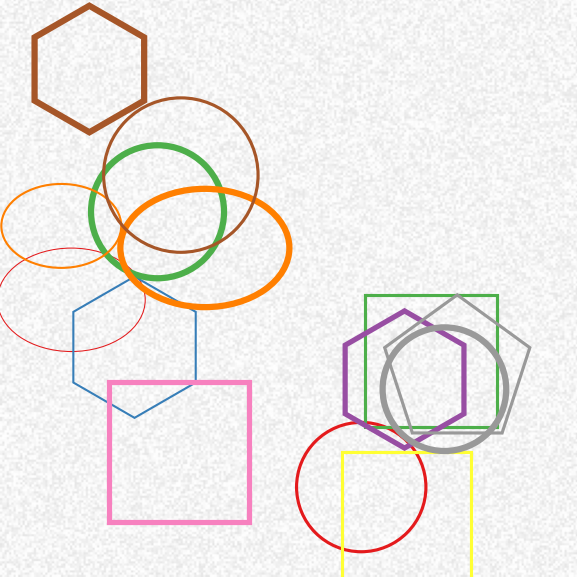[{"shape": "oval", "thickness": 0.5, "radius": 0.64, "center": [0.124, 0.48]}, {"shape": "circle", "thickness": 1.5, "radius": 0.56, "center": [0.626, 0.156]}, {"shape": "hexagon", "thickness": 1, "radius": 0.61, "center": [0.233, 0.398]}, {"shape": "square", "thickness": 1.5, "radius": 0.57, "center": [0.746, 0.374]}, {"shape": "circle", "thickness": 3, "radius": 0.58, "center": [0.273, 0.632]}, {"shape": "hexagon", "thickness": 2.5, "radius": 0.59, "center": [0.701, 0.342]}, {"shape": "oval", "thickness": 3, "radius": 0.73, "center": [0.355, 0.57]}, {"shape": "oval", "thickness": 1, "radius": 0.52, "center": [0.106, 0.608]}, {"shape": "square", "thickness": 1.5, "radius": 0.56, "center": [0.705, 0.104]}, {"shape": "hexagon", "thickness": 3, "radius": 0.55, "center": [0.155, 0.88]}, {"shape": "circle", "thickness": 1.5, "radius": 0.67, "center": [0.313, 0.696]}, {"shape": "square", "thickness": 2.5, "radius": 0.61, "center": [0.31, 0.216]}, {"shape": "circle", "thickness": 3, "radius": 0.54, "center": [0.77, 0.325]}, {"shape": "pentagon", "thickness": 1.5, "radius": 0.66, "center": [0.792, 0.356]}]